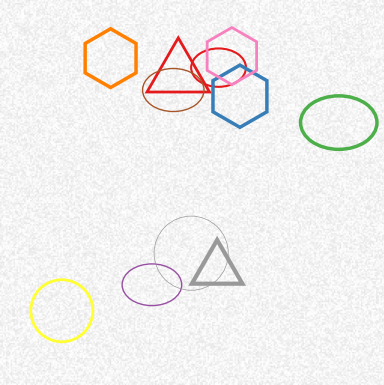[{"shape": "oval", "thickness": 1.5, "radius": 0.36, "center": [0.568, 0.824]}, {"shape": "triangle", "thickness": 2, "radius": 0.47, "center": [0.463, 0.808]}, {"shape": "hexagon", "thickness": 2.5, "radius": 0.4, "center": [0.623, 0.75]}, {"shape": "oval", "thickness": 2.5, "radius": 0.5, "center": [0.88, 0.682]}, {"shape": "oval", "thickness": 1, "radius": 0.39, "center": [0.395, 0.26]}, {"shape": "hexagon", "thickness": 2.5, "radius": 0.38, "center": [0.287, 0.849]}, {"shape": "circle", "thickness": 2, "radius": 0.4, "center": [0.161, 0.193]}, {"shape": "oval", "thickness": 1, "radius": 0.4, "center": [0.45, 0.766]}, {"shape": "hexagon", "thickness": 2, "radius": 0.37, "center": [0.602, 0.854]}, {"shape": "circle", "thickness": 0.5, "radius": 0.48, "center": [0.497, 0.342]}, {"shape": "triangle", "thickness": 3, "radius": 0.38, "center": [0.564, 0.301]}]